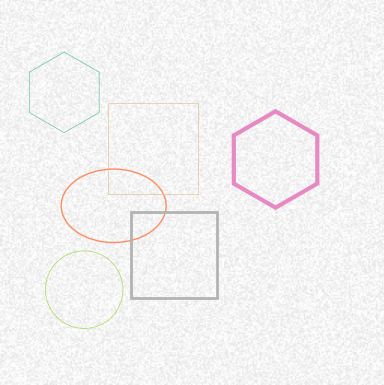[{"shape": "hexagon", "thickness": 0.5, "radius": 0.52, "center": [0.167, 0.76]}, {"shape": "oval", "thickness": 1, "radius": 0.68, "center": [0.295, 0.465]}, {"shape": "hexagon", "thickness": 3, "radius": 0.63, "center": [0.716, 0.586]}, {"shape": "circle", "thickness": 0.5, "radius": 0.5, "center": [0.219, 0.248]}, {"shape": "square", "thickness": 0.5, "radius": 0.59, "center": [0.397, 0.614]}, {"shape": "square", "thickness": 2, "radius": 0.56, "center": [0.451, 0.338]}]